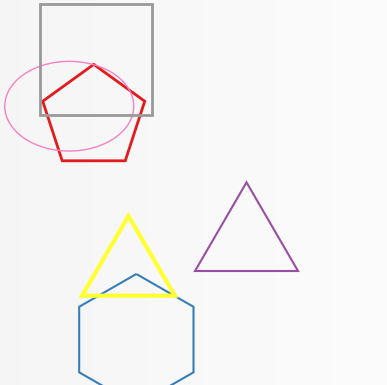[{"shape": "pentagon", "thickness": 2, "radius": 0.69, "center": [0.242, 0.694]}, {"shape": "hexagon", "thickness": 1.5, "radius": 0.85, "center": [0.352, 0.118]}, {"shape": "triangle", "thickness": 1.5, "radius": 0.77, "center": [0.636, 0.373]}, {"shape": "triangle", "thickness": 3, "radius": 0.69, "center": [0.331, 0.301]}, {"shape": "oval", "thickness": 1, "radius": 0.83, "center": [0.179, 0.724]}, {"shape": "square", "thickness": 2, "radius": 0.72, "center": [0.248, 0.845]}]